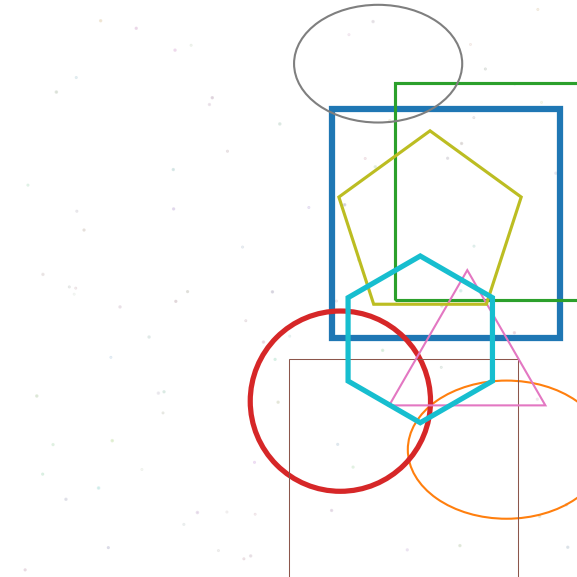[{"shape": "square", "thickness": 3, "radius": 0.99, "center": [0.772, 0.612]}, {"shape": "oval", "thickness": 1, "radius": 0.85, "center": [0.877, 0.22]}, {"shape": "square", "thickness": 1.5, "radius": 0.94, "center": [0.873, 0.668]}, {"shape": "circle", "thickness": 2.5, "radius": 0.78, "center": [0.589, 0.304]}, {"shape": "square", "thickness": 0.5, "radius": 0.99, "center": [0.698, 0.18]}, {"shape": "triangle", "thickness": 1, "radius": 0.78, "center": [0.809, 0.375]}, {"shape": "oval", "thickness": 1, "radius": 0.73, "center": [0.655, 0.889]}, {"shape": "pentagon", "thickness": 1.5, "radius": 0.83, "center": [0.745, 0.607]}, {"shape": "hexagon", "thickness": 2.5, "radius": 0.72, "center": [0.728, 0.412]}]